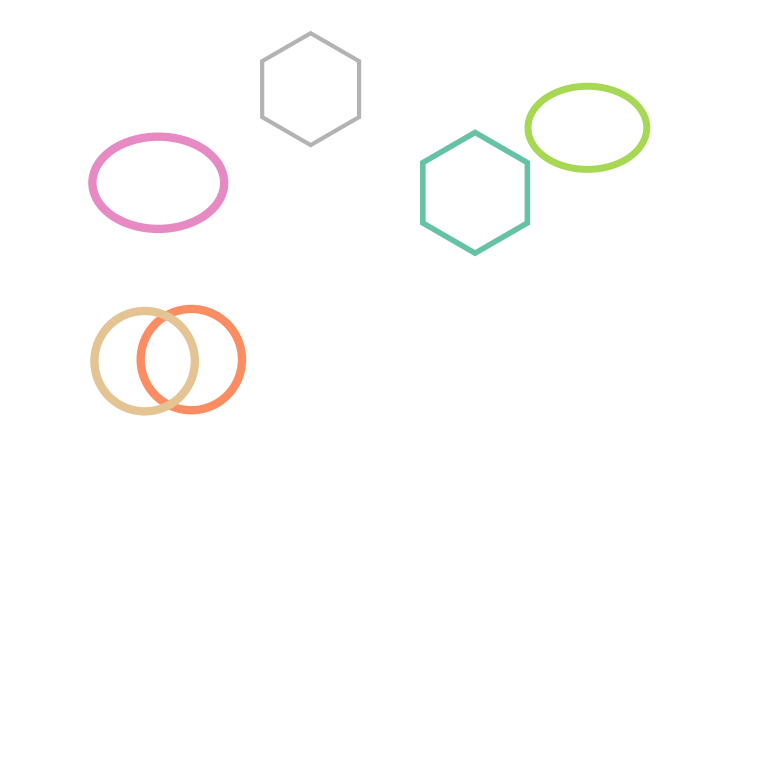[{"shape": "hexagon", "thickness": 2, "radius": 0.39, "center": [0.617, 0.75]}, {"shape": "circle", "thickness": 3, "radius": 0.33, "center": [0.248, 0.533]}, {"shape": "oval", "thickness": 3, "radius": 0.43, "center": [0.206, 0.763]}, {"shape": "oval", "thickness": 2.5, "radius": 0.39, "center": [0.763, 0.834]}, {"shape": "circle", "thickness": 3, "radius": 0.33, "center": [0.188, 0.531]}, {"shape": "hexagon", "thickness": 1.5, "radius": 0.36, "center": [0.403, 0.884]}]